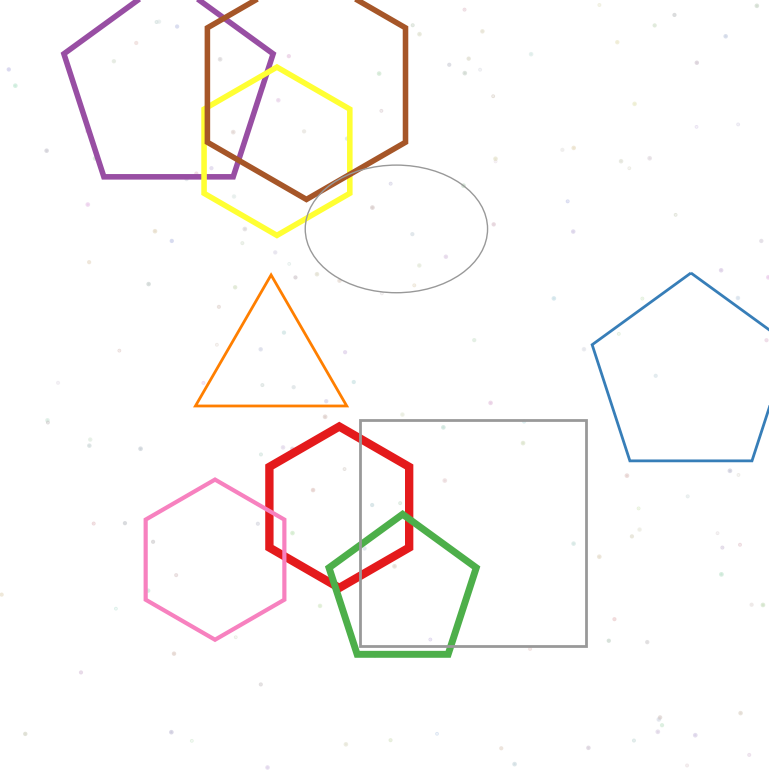[{"shape": "hexagon", "thickness": 3, "radius": 0.52, "center": [0.441, 0.341]}, {"shape": "pentagon", "thickness": 1, "radius": 0.67, "center": [0.897, 0.511]}, {"shape": "pentagon", "thickness": 2.5, "radius": 0.5, "center": [0.523, 0.232]}, {"shape": "pentagon", "thickness": 2, "radius": 0.71, "center": [0.219, 0.886]}, {"shape": "triangle", "thickness": 1, "radius": 0.57, "center": [0.352, 0.529]}, {"shape": "hexagon", "thickness": 2, "radius": 0.55, "center": [0.36, 0.804]}, {"shape": "hexagon", "thickness": 2, "radius": 0.74, "center": [0.398, 0.89]}, {"shape": "hexagon", "thickness": 1.5, "radius": 0.52, "center": [0.279, 0.273]}, {"shape": "oval", "thickness": 0.5, "radius": 0.59, "center": [0.515, 0.703]}, {"shape": "square", "thickness": 1, "radius": 0.73, "center": [0.614, 0.308]}]